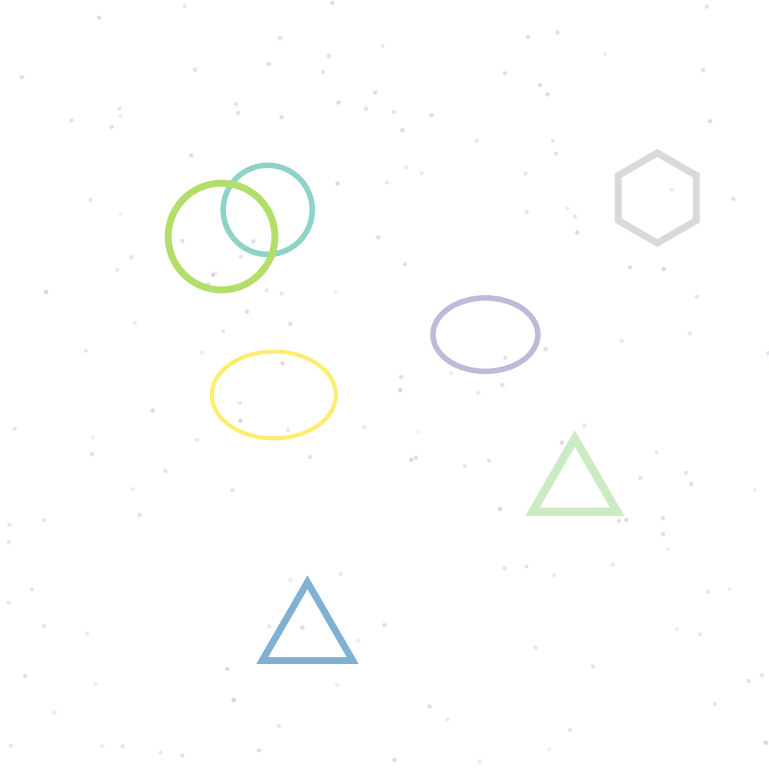[{"shape": "circle", "thickness": 2, "radius": 0.29, "center": [0.348, 0.727]}, {"shape": "oval", "thickness": 2, "radius": 0.34, "center": [0.63, 0.565]}, {"shape": "triangle", "thickness": 2.5, "radius": 0.34, "center": [0.399, 0.176]}, {"shape": "circle", "thickness": 2.5, "radius": 0.35, "center": [0.288, 0.693]}, {"shape": "hexagon", "thickness": 2.5, "radius": 0.29, "center": [0.854, 0.743]}, {"shape": "triangle", "thickness": 3, "radius": 0.32, "center": [0.746, 0.367]}, {"shape": "oval", "thickness": 1.5, "radius": 0.4, "center": [0.356, 0.487]}]